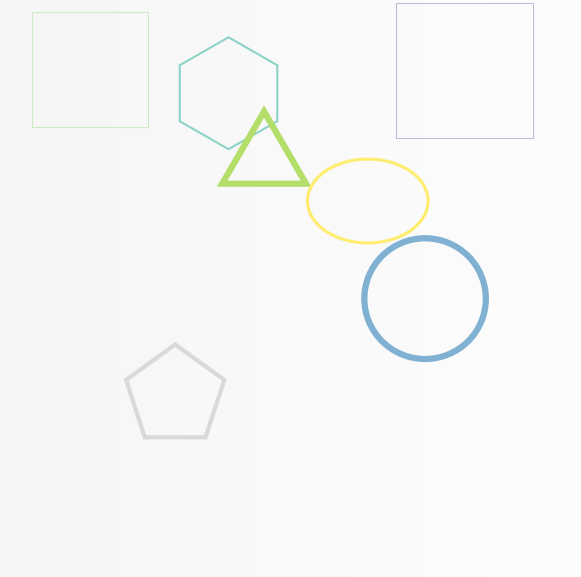[{"shape": "hexagon", "thickness": 1, "radius": 0.48, "center": [0.393, 0.838]}, {"shape": "square", "thickness": 0.5, "radius": 0.59, "center": [0.799, 0.877]}, {"shape": "circle", "thickness": 3, "radius": 0.52, "center": [0.731, 0.482]}, {"shape": "triangle", "thickness": 3, "radius": 0.42, "center": [0.454, 0.723]}, {"shape": "pentagon", "thickness": 2, "radius": 0.44, "center": [0.301, 0.314]}, {"shape": "square", "thickness": 0.5, "radius": 0.5, "center": [0.155, 0.879]}, {"shape": "oval", "thickness": 1.5, "radius": 0.52, "center": [0.633, 0.651]}]